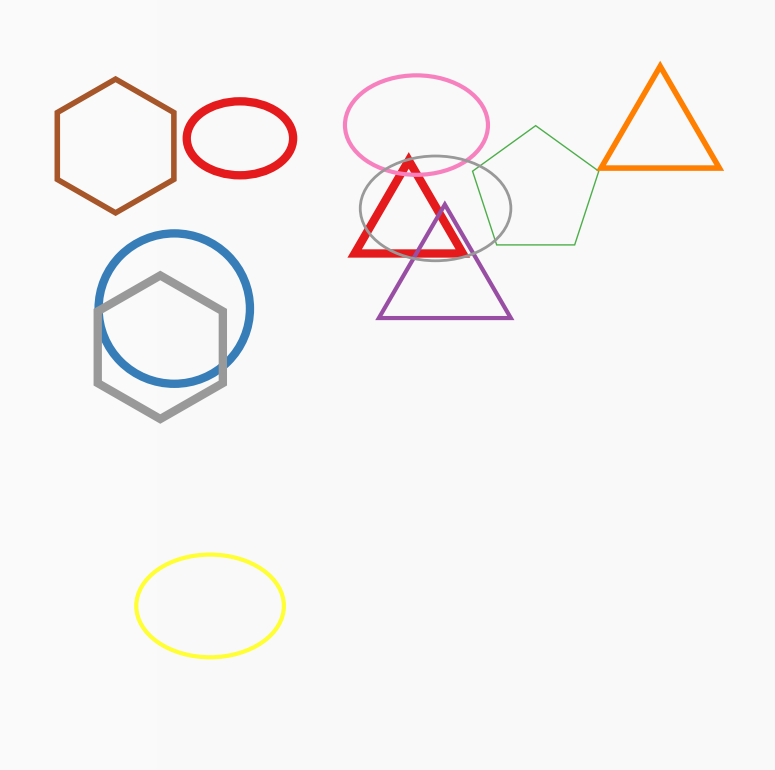[{"shape": "triangle", "thickness": 3, "radius": 0.4, "center": [0.527, 0.711]}, {"shape": "oval", "thickness": 3, "radius": 0.34, "center": [0.31, 0.82]}, {"shape": "circle", "thickness": 3, "radius": 0.49, "center": [0.225, 0.599]}, {"shape": "pentagon", "thickness": 0.5, "radius": 0.43, "center": [0.691, 0.751]}, {"shape": "triangle", "thickness": 1.5, "radius": 0.49, "center": [0.574, 0.636]}, {"shape": "triangle", "thickness": 2, "radius": 0.44, "center": [0.852, 0.826]}, {"shape": "oval", "thickness": 1.5, "radius": 0.48, "center": [0.271, 0.213]}, {"shape": "hexagon", "thickness": 2, "radius": 0.43, "center": [0.149, 0.81]}, {"shape": "oval", "thickness": 1.5, "radius": 0.46, "center": [0.537, 0.838]}, {"shape": "oval", "thickness": 1, "radius": 0.49, "center": [0.562, 0.729]}, {"shape": "hexagon", "thickness": 3, "radius": 0.47, "center": [0.207, 0.549]}]